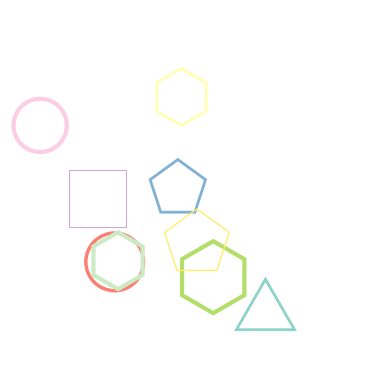[{"shape": "triangle", "thickness": 2, "radius": 0.44, "center": [0.689, 0.187]}, {"shape": "hexagon", "thickness": 2, "radius": 0.37, "center": [0.471, 0.748]}, {"shape": "circle", "thickness": 2.5, "radius": 0.37, "center": [0.298, 0.32]}, {"shape": "pentagon", "thickness": 2, "radius": 0.38, "center": [0.462, 0.51]}, {"shape": "hexagon", "thickness": 3, "radius": 0.47, "center": [0.554, 0.28]}, {"shape": "circle", "thickness": 3, "radius": 0.35, "center": [0.104, 0.674]}, {"shape": "square", "thickness": 0.5, "radius": 0.37, "center": [0.253, 0.485]}, {"shape": "hexagon", "thickness": 3, "radius": 0.37, "center": [0.307, 0.323]}, {"shape": "pentagon", "thickness": 1, "radius": 0.44, "center": [0.511, 0.369]}]